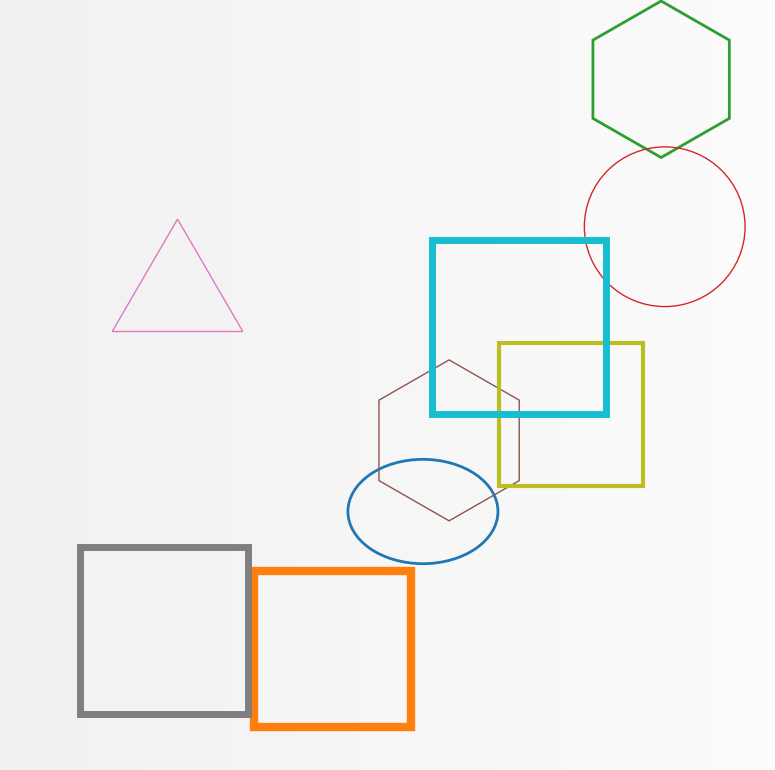[{"shape": "oval", "thickness": 1, "radius": 0.48, "center": [0.546, 0.336]}, {"shape": "square", "thickness": 3, "radius": 0.51, "center": [0.429, 0.157]}, {"shape": "hexagon", "thickness": 1, "radius": 0.51, "center": [0.853, 0.897]}, {"shape": "circle", "thickness": 0.5, "radius": 0.52, "center": [0.858, 0.706]}, {"shape": "hexagon", "thickness": 0.5, "radius": 0.52, "center": [0.579, 0.428]}, {"shape": "triangle", "thickness": 0.5, "radius": 0.49, "center": [0.229, 0.618]}, {"shape": "square", "thickness": 2.5, "radius": 0.54, "center": [0.211, 0.181]}, {"shape": "square", "thickness": 1.5, "radius": 0.46, "center": [0.737, 0.462]}, {"shape": "square", "thickness": 2.5, "radius": 0.56, "center": [0.67, 0.575]}]